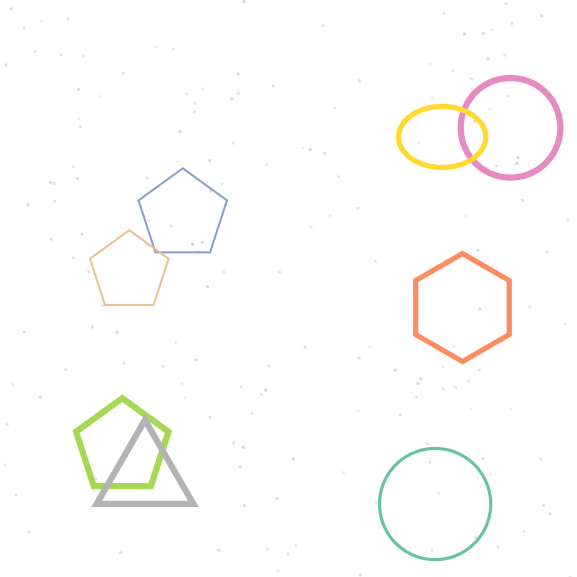[{"shape": "circle", "thickness": 1.5, "radius": 0.48, "center": [0.753, 0.126]}, {"shape": "hexagon", "thickness": 2.5, "radius": 0.47, "center": [0.801, 0.467]}, {"shape": "pentagon", "thickness": 1, "radius": 0.4, "center": [0.316, 0.627]}, {"shape": "circle", "thickness": 3, "radius": 0.43, "center": [0.884, 0.778]}, {"shape": "pentagon", "thickness": 3, "radius": 0.42, "center": [0.212, 0.226]}, {"shape": "oval", "thickness": 2.5, "radius": 0.38, "center": [0.766, 0.762]}, {"shape": "pentagon", "thickness": 1, "radius": 0.36, "center": [0.224, 0.529]}, {"shape": "triangle", "thickness": 3, "radius": 0.48, "center": [0.251, 0.175]}]